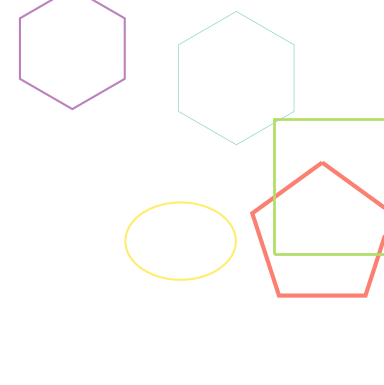[{"shape": "hexagon", "thickness": 0.5, "radius": 0.87, "center": [0.614, 0.797]}, {"shape": "pentagon", "thickness": 3, "radius": 0.96, "center": [0.837, 0.387]}, {"shape": "square", "thickness": 2, "radius": 0.88, "center": [0.887, 0.516]}, {"shape": "hexagon", "thickness": 1.5, "radius": 0.79, "center": [0.188, 0.874]}, {"shape": "oval", "thickness": 1.5, "radius": 0.72, "center": [0.469, 0.374]}]